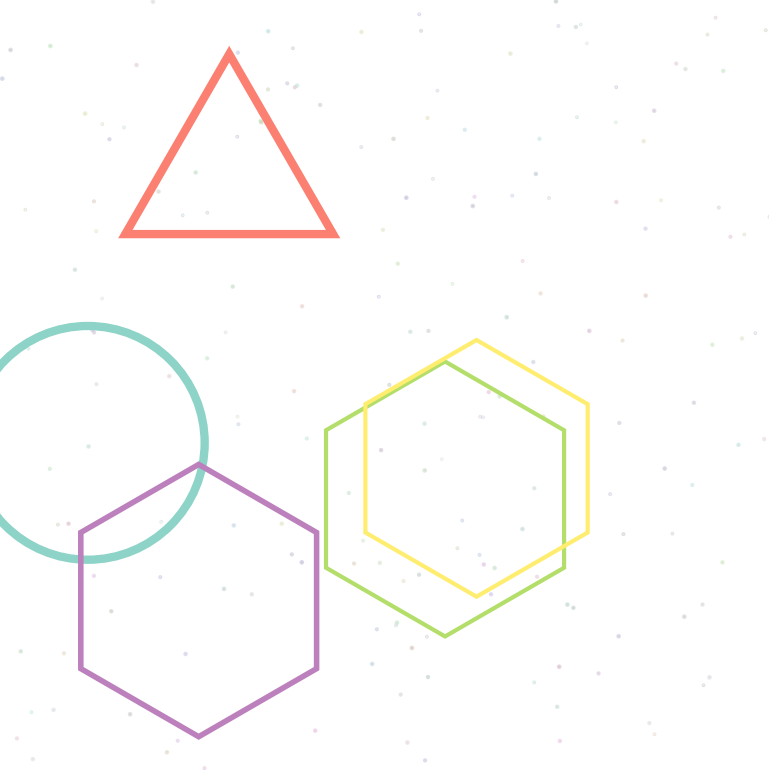[{"shape": "circle", "thickness": 3, "radius": 0.76, "center": [0.114, 0.425]}, {"shape": "triangle", "thickness": 3, "radius": 0.78, "center": [0.298, 0.774]}, {"shape": "hexagon", "thickness": 1.5, "radius": 0.89, "center": [0.578, 0.352]}, {"shape": "hexagon", "thickness": 2, "radius": 0.88, "center": [0.258, 0.22]}, {"shape": "hexagon", "thickness": 1.5, "radius": 0.83, "center": [0.619, 0.392]}]